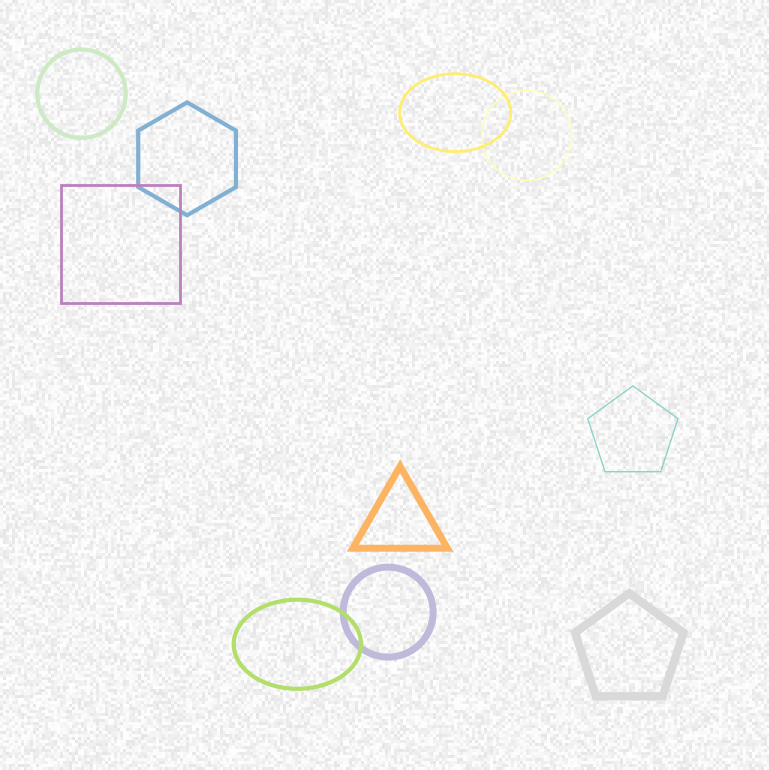[{"shape": "pentagon", "thickness": 0.5, "radius": 0.31, "center": [0.822, 0.437]}, {"shape": "circle", "thickness": 0.5, "radius": 0.29, "center": [0.684, 0.824]}, {"shape": "circle", "thickness": 2.5, "radius": 0.29, "center": [0.504, 0.205]}, {"shape": "hexagon", "thickness": 1.5, "radius": 0.37, "center": [0.243, 0.794]}, {"shape": "triangle", "thickness": 2.5, "radius": 0.35, "center": [0.52, 0.323]}, {"shape": "oval", "thickness": 1.5, "radius": 0.41, "center": [0.386, 0.163]}, {"shape": "pentagon", "thickness": 3, "radius": 0.37, "center": [0.817, 0.156]}, {"shape": "square", "thickness": 1, "radius": 0.38, "center": [0.156, 0.684]}, {"shape": "circle", "thickness": 1.5, "radius": 0.29, "center": [0.106, 0.878]}, {"shape": "oval", "thickness": 1, "radius": 0.36, "center": [0.591, 0.854]}]